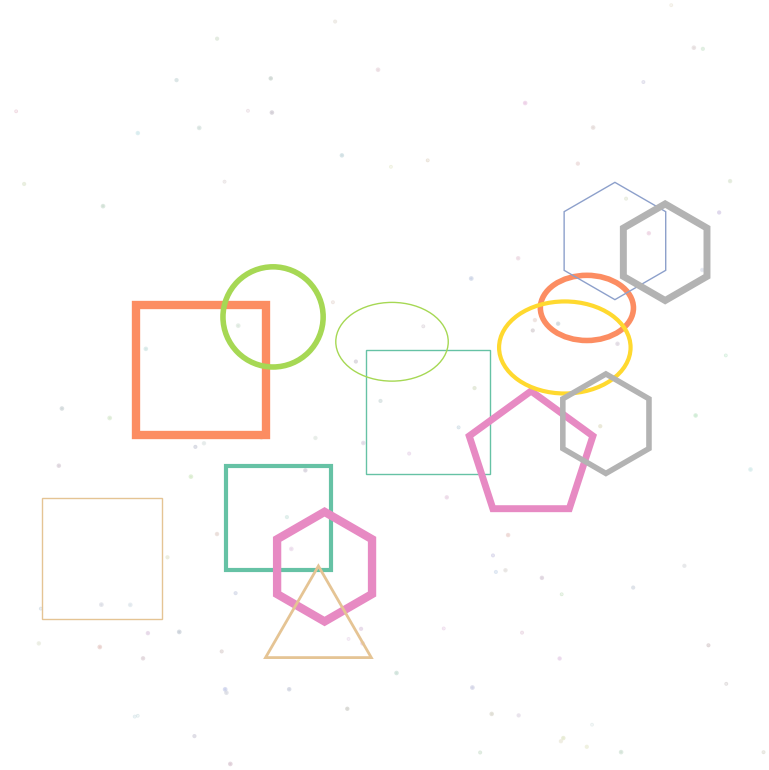[{"shape": "square", "thickness": 0.5, "radius": 0.4, "center": [0.556, 0.465]}, {"shape": "square", "thickness": 1.5, "radius": 0.34, "center": [0.362, 0.327]}, {"shape": "square", "thickness": 3, "radius": 0.42, "center": [0.261, 0.519]}, {"shape": "oval", "thickness": 2, "radius": 0.3, "center": [0.762, 0.6]}, {"shape": "hexagon", "thickness": 0.5, "radius": 0.38, "center": [0.799, 0.687]}, {"shape": "pentagon", "thickness": 2.5, "radius": 0.42, "center": [0.69, 0.408]}, {"shape": "hexagon", "thickness": 3, "radius": 0.36, "center": [0.422, 0.264]}, {"shape": "oval", "thickness": 0.5, "radius": 0.37, "center": [0.509, 0.556]}, {"shape": "circle", "thickness": 2, "radius": 0.33, "center": [0.355, 0.588]}, {"shape": "oval", "thickness": 1.5, "radius": 0.43, "center": [0.734, 0.549]}, {"shape": "triangle", "thickness": 1, "radius": 0.4, "center": [0.414, 0.186]}, {"shape": "square", "thickness": 0.5, "radius": 0.39, "center": [0.133, 0.275]}, {"shape": "hexagon", "thickness": 2, "radius": 0.32, "center": [0.787, 0.45]}, {"shape": "hexagon", "thickness": 2.5, "radius": 0.31, "center": [0.864, 0.672]}]